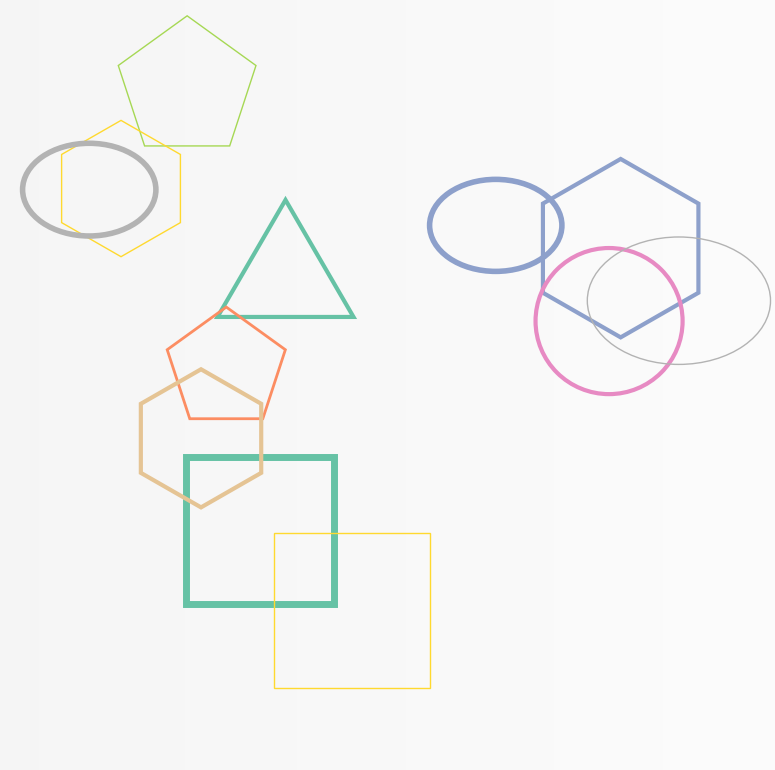[{"shape": "triangle", "thickness": 1.5, "radius": 0.51, "center": [0.368, 0.639]}, {"shape": "square", "thickness": 2.5, "radius": 0.48, "center": [0.335, 0.311]}, {"shape": "pentagon", "thickness": 1, "radius": 0.4, "center": [0.292, 0.521]}, {"shape": "hexagon", "thickness": 1.5, "radius": 0.58, "center": [0.801, 0.678]}, {"shape": "oval", "thickness": 2, "radius": 0.43, "center": [0.64, 0.707]}, {"shape": "circle", "thickness": 1.5, "radius": 0.47, "center": [0.786, 0.583]}, {"shape": "pentagon", "thickness": 0.5, "radius": 0.47, "center": [0.241, 0.886]}, {"shape": "square", "thickness": 0.5, "radius": 0.5, "center": [0.455, 0.207]}, {"shape": "hexagon", "thickness": 0.5, "radius": 0.44, "center": [0.156, 0.755]}, {"shape": "hexagon", "thickness": 1.5, "radius": 0.45, "center": [0.259, 0.431]}, {"shape": "oval", "thickness": 2, "radius": 0.43, "center": [0.115, 0.754]}, {"shape": "oval", "thickness": 0.5, "radius": 0.59, "center": [0.876, 0.609]}]